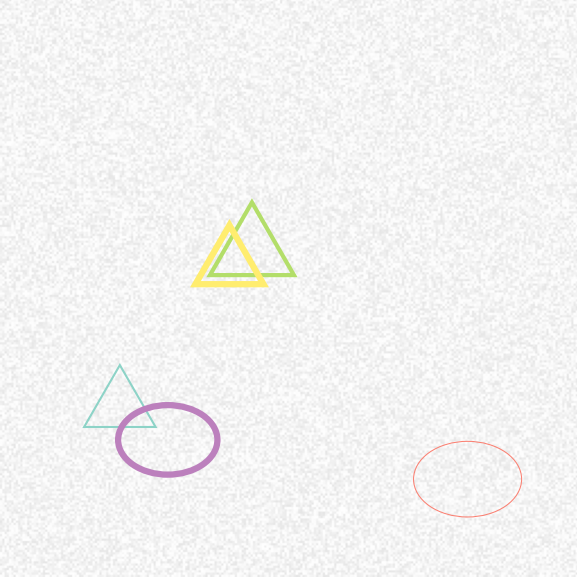[{"shape": "triangle", "thickness": 1, "radius": 0.36, "center": [0.208, 0.296]}, {"shape": "oval", "thickness": 0.5, "radius": 0.47, "center": [0.81, 0.169]}, {"shape": "triangle", "thickness": 2, "radius": 0.42, "center": [0.436, 0.565]}, {"shape": "oval", "thickness": 3, "radius": 0.43, "center": [0.291, 0.237]}, {"shape": "triangle", "thickness": 3, "radius": 0.34, "center": [0.397, 0.541]}]